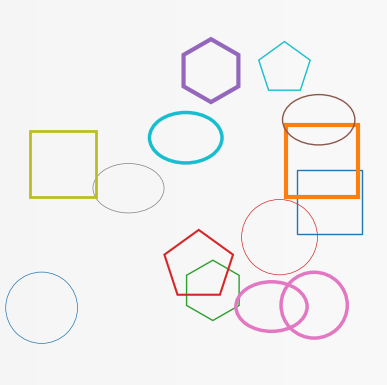[{"shape": "square", "thickness": 1, "radius": 0.42, "center": [0.851, 0.475]}, {"shape": "circle", "thickness": 0.5, "radius": 0.46, "center": [0.107, 0.201]}, {"shape": "square", "thickness": 3, "radius": 0.47, "center": [0.831, 0.582]}, {"shape": "hexagon", "thickness": 1, "radius": 0.39, "center": [0.549, 0.246]}, {"shape": "pentagon", "thickness": 1.5, "radius": 0.47, "center": [0.513, 0.31]}, {"shape": "circle", "thickness": 0.5, "radius": 0.49, "center": [0.721, 0.384]}, {"shape": "hexagon", "thickness": 3, "radius": 0.41, "center": [0.544, 0.817]}, {"shape": "oval", "thickness": 1, "radius": 0.47, "center": [0.822, 0.689]}, {"shape": "oval", "thickness": 2.5, "radius": 0.46, "center": [0.701, 0.204]}, {"shape": "circle", "thickness": 2.5, "radius": 0.43, "center": [0.811, 0.207]}, {"shape": "oval", "thickness": 0.5, "radius": 0.46, "center": [0.332, 0.511]}, {"shape": "square", "thickness": 2, "radius": 0.43, "center": [0.162, 0.574]}, {"shape": "oval", "thickness": 2.5, "radius": 0.47, "center": [0.479, 0.642]}, {"shape": "pentagon", "thickness": 1, "radius": 0.35, "center": [0.734, 0.822]}]